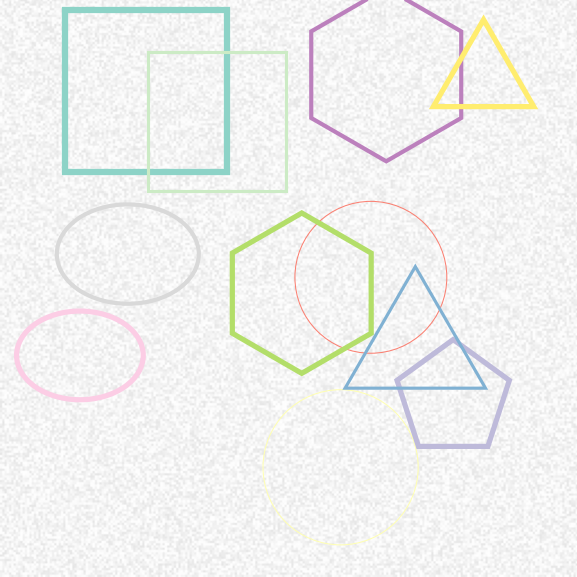[{"shape": "square", "thickness": 3, "radius": 0.7, "center": [0.253, 0.841]}, {"shape": "circle", "thickness": 0.5, "radius": 0.67, "center": [0.59, 0.19]}, {"shape": "pentagon", "thickness": 2.5, "radius": 0.51, "center": [0.785, 0.309]}, {"shape": "circle", "thickness": 0.5, "radius": 0.66, "center": [0.642, 0.519]}, {"shape": "triangle", "thickness": 1.5, "radius": 0.7, "center": [0.719, 0.397]}, {"shape": "hexagon", "thickness": 2.5, "radius": 0.69, "center": [0.523, 0.491]}, {"shape": "oval", "thickness": 2.5, "radius": 0.55, "center": [0.138, 0.384]}, {"shape": "oval", "thickness": 2, "radius": 0.61, "center": [0.221, 0.559]}, {"shape": "hexagon", "thickness": 2, "radius": 0.75, "center": [0.669, 0.87]}, {"shape": "square", "thickness": 1.5, "radius": 0.6, "center": [0.376, 0.789]}, {"shape": "triangle", "thickness": 2.5, "radius": 0.5, "center": [0.837, 0.865]}]